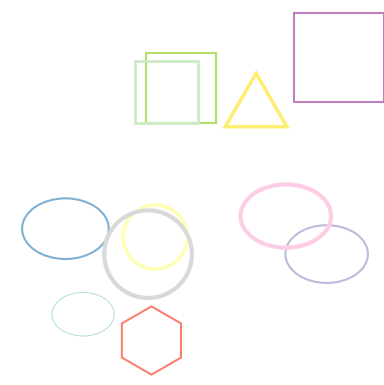[{"shape": "oval", "thickness": 0.5, "radius": 0.4, "center": [0.216, 0.184]}, {"shape": "circle", "thickness": 2.5, "radius": 0.42, "center": [0.403, 0.384]}, {"shape": "oval", "thickness": 1.5, "radius": 0.54, "center": [0.848, 0.34]}, {"shape": "hexagon", "thickness": 1.5, "radius": 0.44, "center": [0.393, 0.116]}, {"shape": "oval", "thickness": 1.5, "radius": 0.56, "center": [0.17, 0.406]}, {"shape": "square", "thickness": 1.5, "radius": 0.45, "center": [0.47, 0.771]}, {"shape": "oval", "thickness": 3, "radius": 0.59, "center": [0.742, 0.439]}, {"shape": "circle", "thickness": 3, "radius": 0.57, "center": [0.385, 0.34]}, {"shape": "square", "thickness": 1.5, "radius": 0.58, "center": [0.88, 0.851]}, {"shape": "square", "thickness": 2, "radius": 0.41, "center": [0.433, 0.761]}, {"shape": "triangle", "thickness": 2.5, "radius": 0.46, "center": [0.665, 0.717]}]